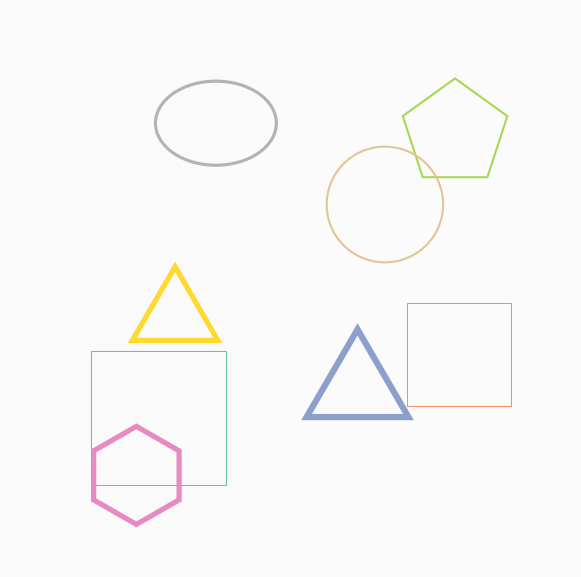[{"shape": "square", "thickness": 0.5, "radius": 0.58, "center": [0.273, 0.275]}, {"shape": "square", "thickness": 0.5, "radius": 0.45, "center": [0.79, 0.386]}, {"shape": "triangle", "thickness": 3, "radius": 0.51, "center": [0.615, 0.328]}, {"shape": "hexagon", "thickness": 2.5, "radius": 0.42, "center": [0.235, 0.176]}, {"shape": "pentagon", "thickness": 1, "radius": 0.47, "center": [0.783, 0.769]}, {"shape": "triangle", "thickness": 2.5, "radius": 0.43, "center": [0.301, 0.452]}, {"shape": "circle", "thickness": 1, "radius": 0.5, "center": [0.662, 0.645]}, {"shape": "oval", "thickness": 1.5, "radius": 0.52, "center": [0.371, 0.786]}]